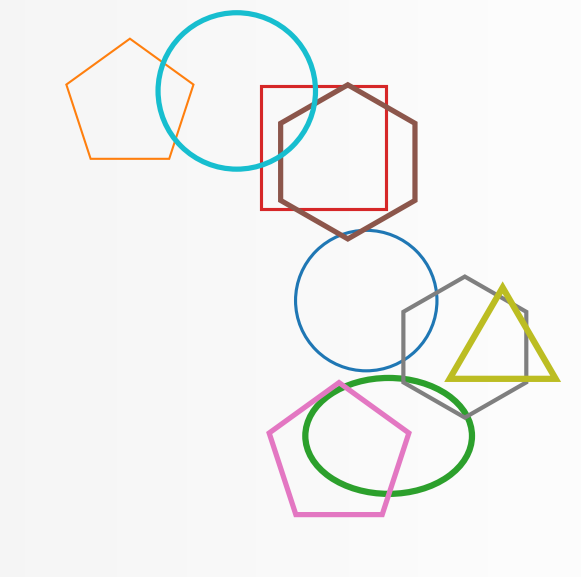[{"shape": "circle", "thickness": 1.5, "radius": 0.61, "center": [0.63, 0.479]}, {"shape": "pentagon", "thickness": 1, "radius": 0.57, "center": [0.223, 0.817]}, {"shape": "oval", "thickness": 3, "radius": 0.72, "center": [0.669, 0.244]}, {"shape": "square", "thickness": 1.5, "radius": 0.53, "center": [0.557, 0.744]}, {"shape": "hexagon", "thickness": 2.5, "radius": 0.67, "center": [0.598, 0.719]}, {"shape": "pentagon", "thickness": 2.5, "radius": 0.63, "center": [0.583, 0.21]}, {"shape": "hexagon", "thickness": 2, "radius": 0.61, "center": [0.8, 0.398]}, {"shape": "triangle", "thickness": 3, "radius": 0.53, "center": [0.865, 0.396]}, {"shape": "circle", "thickness": 2.5, "radius": 0.68, "center": [0.407, 0.842]}]